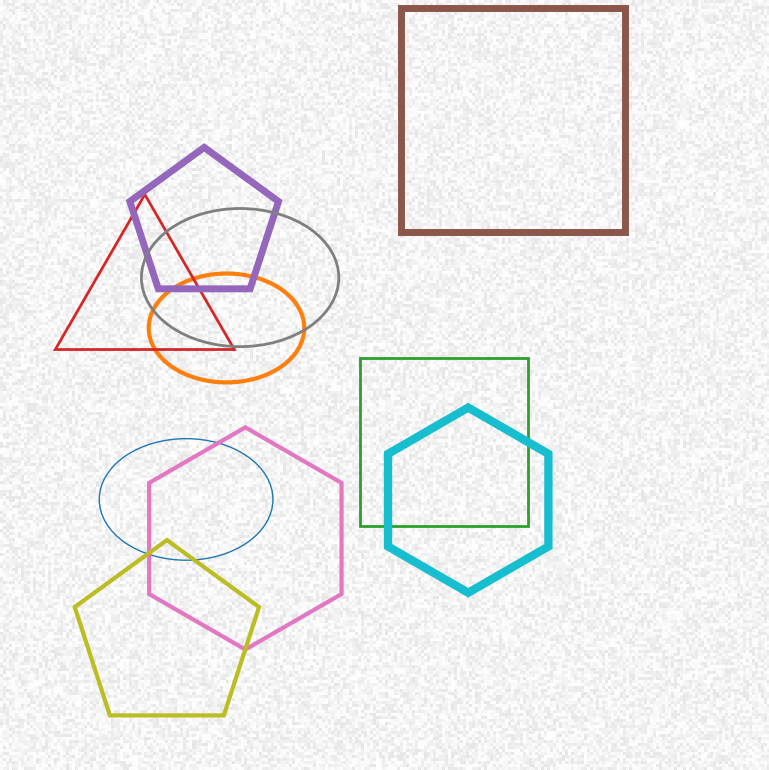[{"shape": "oval", "thickness": 0.5, "radius": 0.56, "center": [0.242, 0.351]}, {"shape": "oval", "thickness": 1.5, "radius": 0.51, "center": [0.294, 0.574]}, {"shape": "square", "thickness": 1, "radius": 0.54, "center": [0.577, 0.426]}, {"shape": "triangle", "thickness": 1, "radius": 0.67, "center": [0.188, 0.613]}, {"shape": "pentagon", "thickness": 2.5, "radius": 0.51, "center": [0.265, 0.707]}, {"shape": "square", "thickness": 2.5, "radius": 0.73, "center": [0.666, 0.844]}, {"shape": "hexagon", "thickness": 1.5, "radius": 0.72, "center": [0.319, 0.301]}, {"shape": "oval", "thickness": 1, "radius": 0.64, "center": [0.312, 0.64]}, {"shape": "pentagon", "thickness": 1.5, "radius": 0.63, "center": [0.217, 0.173]}, {"shape": "hexagon", "thickness": 3, "radius": 0.6, "center": [0.608, 0.35]}]